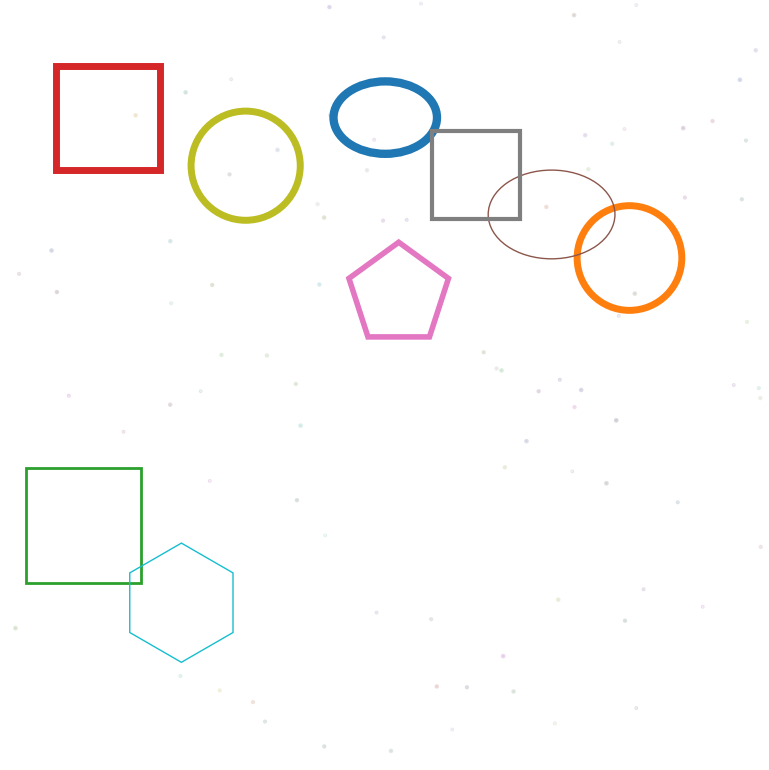[{"shape": "oval", "thickness": 3, "radius": 0.34, "center": [0.5, 0.847]}, {"shape": "circle", "thickness": 2.5, "radius": 0.34, "center": [0.817, 0.665]}, {"shape": "square", "thickness": 1, "radius": 0.37, "center": [0.109, 0.318]}, {"shape": "square", "thickness": 2.5, "radius": 0.34, "center": [0.14, 0.846]}, {"shape": "oval", "thickness": 0.5, "radius": 0.41, "center": [0.716, 0.721]}, {"shape": "pentagon", "thickness": 2, "radius": 0.34, "center": [0.518, 0.617]}, {"shape": "square", "thickness": 1.5, "radius": 0.29, "center": [0.618, 0.772]}, {"shape": "circle", "thickness": 2.5, "radius": 0.35, "center": [0.319, 0.785]}, {"shape": "hexagon", "thickness": 0.5, "radius": 0.39, "center": [0.236, 0.217]}]